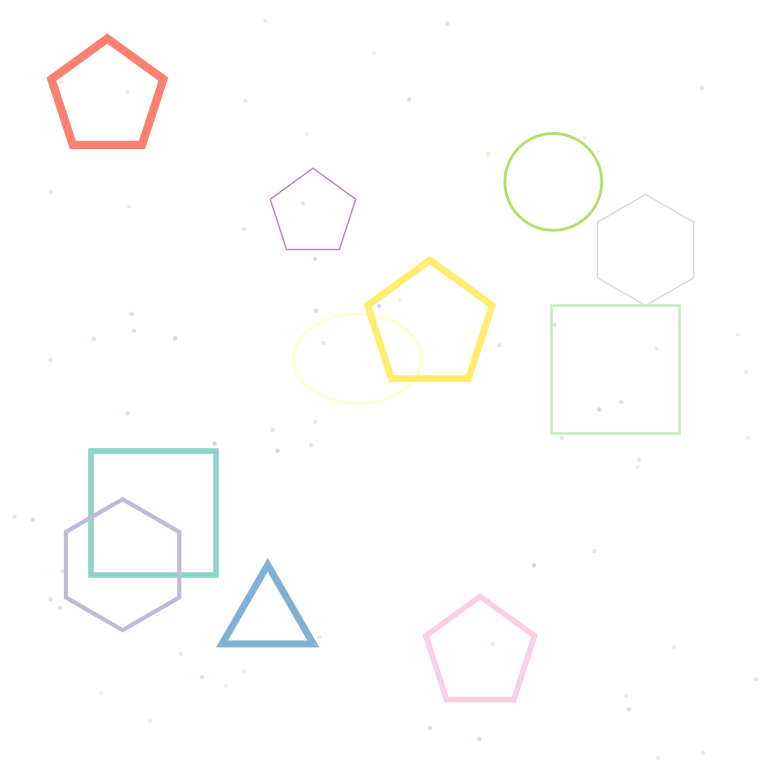[{"shape": "square", "thickness": 2, "radius": 0.4, "center": [0.199, 0.334]}, {"shape": "oval", "thickness": 0.5, "radius": 0.42, "center": [0.465, 0.534]}, {"shape": "hexagon", "thickness": 1.5, "radius": 0.43, "center": [0.159, 0.267]}, {"shape": "pentagon", "thickness": 3, "radius": 0.38, "center": [0.139, 0.874]}, {"shape": "triangle", "thickness": 2.5, "radius": 0.34, "center": [0.348, 0.198]}, {"shape": "circle", "thickness": 1, "radius": 0.31, "center": [0.719, 0.764]}, {"shape": "pentagon", "thickness": 2, "radius": 0.37, "center": [0.624, 0.151]}, {"shape": "hexagon", "thickness": 0.5, "radius": 0.36, "center": [0.838, 0.675]}, {"shape": "pentagon", "thickness": 0.5, "radius": 0.29, "center": [0.406, 0.723]}, {"shape": "square", "thickness": 1, "radius": 0.42, "center": [0.798, 0.521]}, {"shape": "pentagon", "thickness": 2.5, "radius": 0.43, "center": [0.558, 0.577]}]